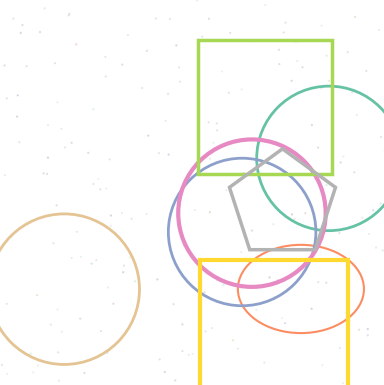[{"shape": "circle", "thickness": 2, "radius": 0.94, "center": [0.854, 0.589]}, {"shape": "oval", "thickness": 1.5, "radius": 0.82, "center": [0.782, 0.249]}, {"shape": "circle", "thickness": 2, "radius": 0.96, "center": [0.629, 0.397]}, {"shape": "circle", "thickness": 3, "radius": 0.96, "center": [0.654, 0.446]}, {"shape": "square", "thickness": 2.5, "radius": 0.87, "center": [0.688, 0.722]}, {"shape": "square", "thickness": 3, "radius": 0.96, "center": [0.712, 0.131]}, {"shape": "circle", "thickness": 2, "radius": 0.98, "center": [0.167, 0.249]}, {"shape": "pentagon", "thickness": 2.5, "radius": 0.72, "center": [0.734, 0.469]}]